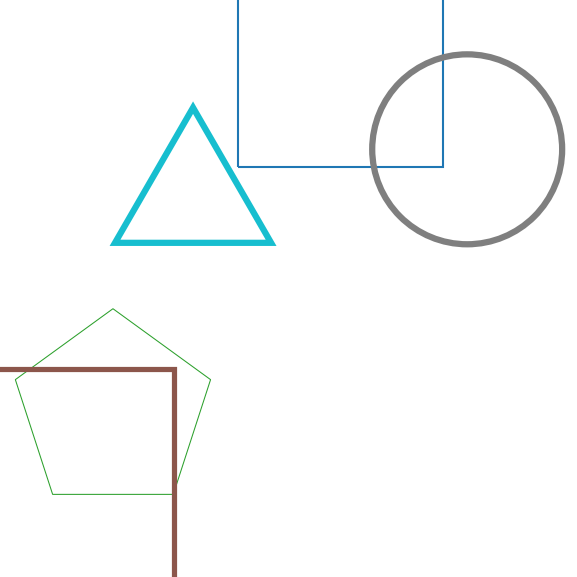[{"shape": "square", "thickness": 1, "radius": 0.89, "center": [0.59, 0.888]}, {"shape": "pentagon", "thickness": 0.5, "radius": 0.89, "center": [0.196, 0.287]}, {"shape": "square", "thickness": 2.5, "radius": 0.91, "center": [0.121, 0.178]}, {"shape": "circle", "thickness": 3, "radius": 0.82, "center": [0.809, 0.741]}, {"shape": "triangle", "thickness": 3, "radius": 0.78, "center": [0.334, 0.657]}]